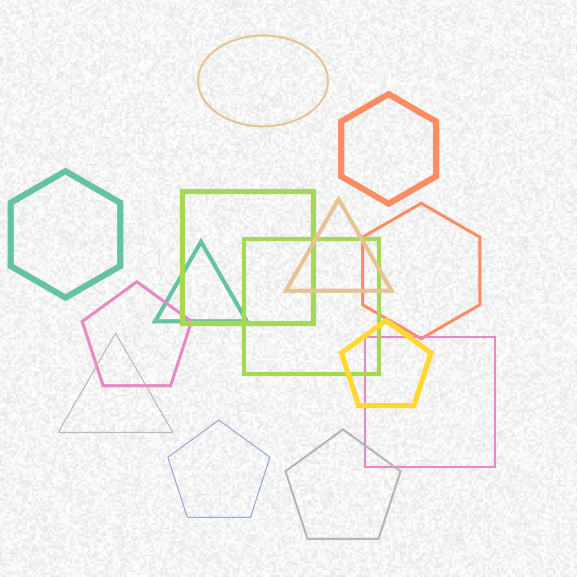[{"shape": "triangle", "thickness": 2, "radius": 0.46, "center": [0.348, 0.489]}, {"shape": "hexagon", "thickness": 3, "radius": 0.55, "center": [0.113, 0.593]}, {"shape": "hexagon", "thickness": 1.5, "radius": 0.59, "center": [0.729, 0.53]}, {"shape": "hexagon", "thickness": 3, "radius": 0.47, "center": [0.673, 0.741]}, {"shape": "pentagon", "thickness": 0.5, "radius": 0.47, "center": [0.379, 0.179]}, {"shape": "square", "thickness": 1, "radius": 0.56, "center": [0.745, 0.303]}, {"shape": "pentagon", "thickness": 1.5, "radius": 0.5, "center": [0.237, 0.412]}, {"shape": "square", "thickness": 2.5, "radius": 0.57, "center": [0.428, 0.554]}, {"shape": "square", "thickness": 2, "radius": 0.59, "center": [0.54, 0.469]}, {"shape": "pentagon", "thickness": 2.5, "radius": 0.41, "center": [0.669, 0.363]}, {"shape": "oval", "thickness": 1, "radius": 0.56, "center": [0.455, 0.859]}, {"shape": "triangle", "thickness": 2, "radius": 0.53, "center": [0.586, 0.548]}, {"shape": "pentagon", "thickness": 1, "radius": 0.52, "center": [0.594, 0.151]}, {"shape": "triangle", "thickness": 0.5, "radius": 0.57, "center": [0.2, 0.308]}]